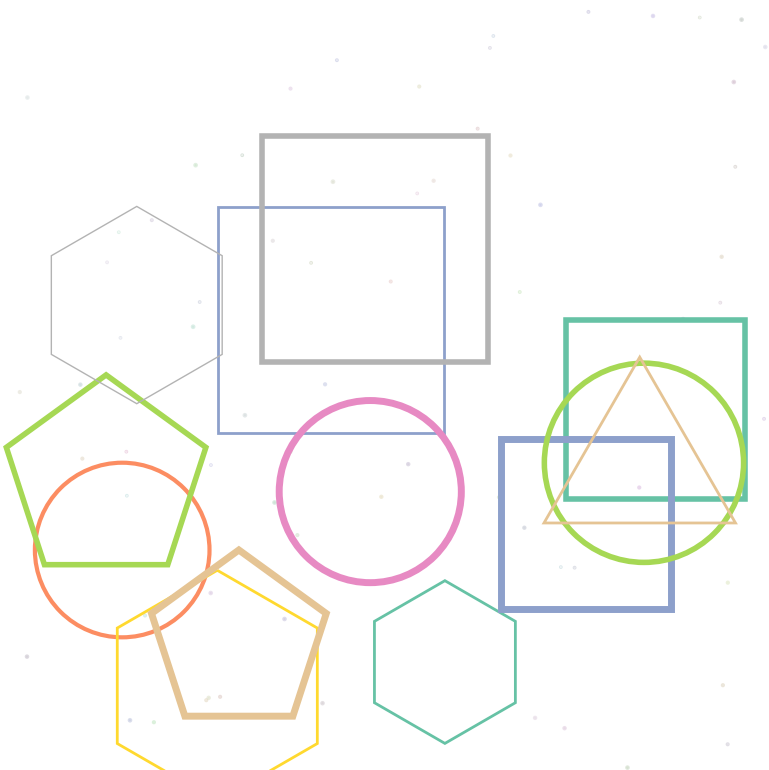[{"shape": "square", "thickness": 2, "radius": 0.58, "center": [0.851, 0.468]}, {"shape": "hexagon", "thickness": 1, "radius": 0.53, "center": [0.578, 0.14]}, {"shape": "circle", "thickness": 1.5, "radius": 0.57, "center": [0.159, 0.286]}, {"shape": "square", "thickness": 1, "radius": 0.73, "center": [0.43, 0.584]}, {"shape": "square", "thickness": 2.5, "radius": 0.55, "center": [0.761, 0.319]}, {"shape": "circle", "thickness": 2.5, "radius": 0.59, "center": [0.481, 0.362]}, {"shape": "pentagon", "thickness": 2, "radius": 0.68, "center": [0.138, 0.377]}, {"shape": "circle", "thickness": 2, "radius": 0.65, "center": [0.836, 0.399]}, {"shape": "hexagon", "thickness": 1, "radius": 0.75, "center": [0.282, 0.109]}, {"shape": "triangle", "thickness": 1, "radius": 0.72, "center": [0.831, 0.393]}, {"shape": "pentagon", "thickness": 2.5, "radius": 0.6, "center": [0.31, 0.166]}, {"shape": "square", "thickness": 2, "radius": 0.73, "center": [0.487, 0.676]}, {"shape": "hexagon", "thickness": 0.5, "radius": 0.64, "center": [0.178, 0.604]}]